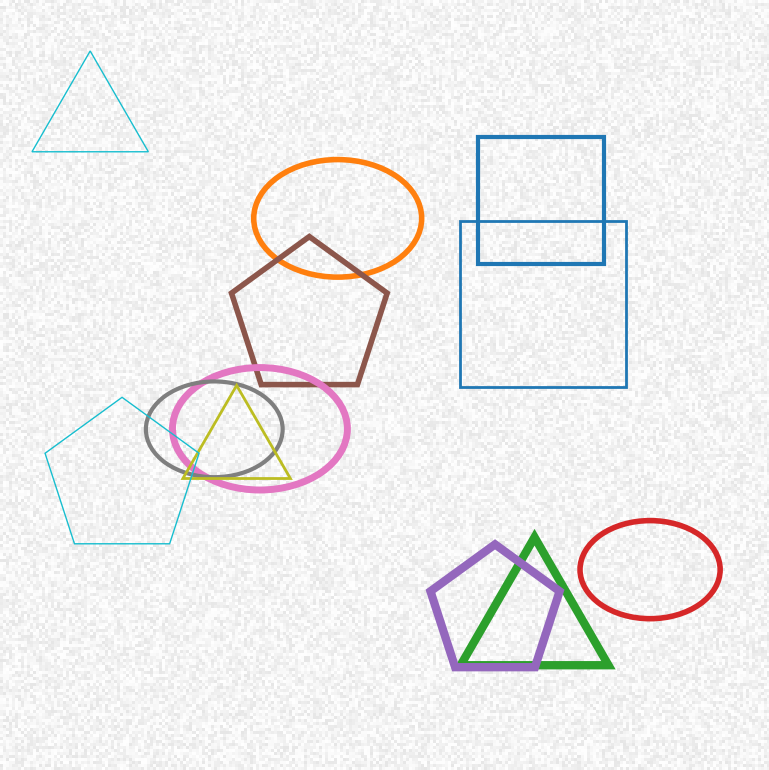[{"shape": "square", "thickness": 1.5, "radius": 0.41, "center": [0.703, 0.739]}, {"shape": "square", "thickness": 1, "radius": 0.54, "center": [0.705, 0.605]}, {"shape": "oval", "thickness": 2, "radius": 0.55, "center": [0.439, 0.716]}, {"shape": "triangle", "thickness": 3, "radius": 0.55, "center": [0.694, 0.191]}, {"shape": "oval", "thickness": 2, "radius": 0.45, "center": [0.844, 0.26]}, {"shape": "pentagon", "thickness": 3, "radius": 0.44, "center": [0.643, 0.205]}, {"shape": "pentagon", "thickness": 2, "radius": 0.53, "center": [0.402, 0.586]}, {"shape": "oval", "thickness": 2.5, "radius": 0.57, "center": [0.338, 0.443]}, {"shape": "oval", "thickness": 1.5, "radius": 0.44, "center": [0.278, 0.442]}, {"shape": "triangle", "thickness": 1, "radius": 0.4, "center": [0.307, 0.419]}, {"shape": "pentagon", "thickness": 0.5, "radius": 0.53, "center": [0.159, 0.379]}, {"shape": "triangle", "thickness": 0.5, "radius": 0.44, "center": [0.117, 0.847]}]